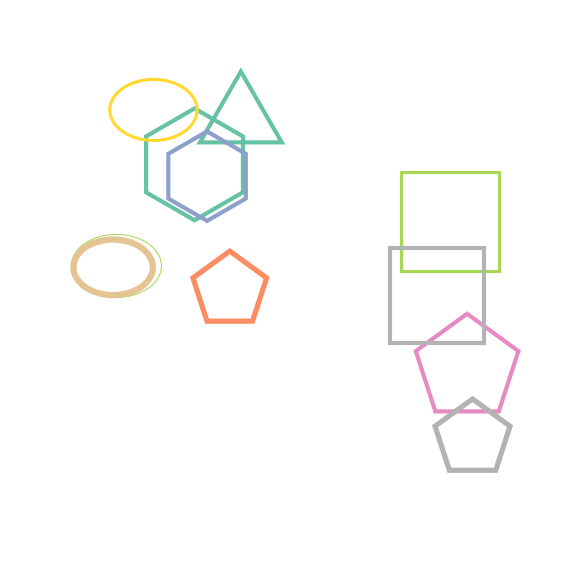[{"shape": "triangle", "thickness": 2, "radius": 0.41, "center": [0.417, 0.793]}, {"shape": "hexagon", "thickness": 2, "radius": 0.48, "center": [0.337, 0.715]}, {"shape": "pentagon", "thickness": 2.5, "radius": 0.34, "center": [0.398, 0.497]}, {"shape": "hexagon", "thickness": 2, "radius": 0.39, "center": [0.359, 0.694]}, {"shape": "pentagon", "thickness": 2, "radius": 0.47, "center": [0.809, 0.362]}, {"shape": "oval", "thickness": 0.5, "radius": 0.39, "center": [0.202, 0.539]}, {"shape": "square", "thickness": 1.5, "radius": 0.43, "center": [0.779, 0.615]}, {"shape": "oval", "thickness": 1.5, "radius": 0.38, "center": [0.266, 0.809]}, {"shape": "oval", "thickness": 3, "radius": 0.34, "center": [0.196, 0.536]}, {"shape": "pentagon", "thickness": 2.5, "radius": 0.34, "center": [0.818, 0.24]}, {"shape": "square", "thickness": 2, "radius": 0.41, "center": [0.756, 0.488]}]